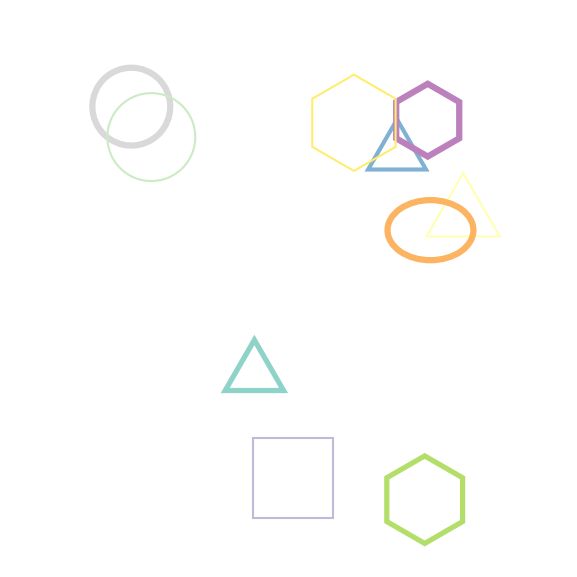[{"shape": "triangle", "thickness": 2.5, "radius": 0.29, "center": [0.44, 0.352]}, {"shape": "triangle", "thickness": 1, "radius": 0.37, "center": [0.802, 0.626]}, {"shape": "square", "thickness": 1, "radius": 0.35, "center": [0.507, 0.171]}, {"shape": "triangle", "thickness": 2, "radius": 0.29, "center": [0.688, 0.735]}, {"shape": "oval", "thickness": 3, "radius": 0.37, "center": [0.745, 0.601]}, {"shape": "hexagon", "thickness": 2.5, "radius": 0.38, "center": [0.735, 0.134]}, {"shape": "circle", "thickness": 3, "radius": 0.34, "center": [0.227, 0.814]}, {"shape": "hexagon", "thickness": 3, "radius": 0.31, "center": [0.741, 0.791]}, {"shape": "circle", "thickness": 1, "radius": 0.38, "center": [0.262, 0.762]}, {"shape": "hexagon", "thickness": 1, "radius": 0.42, "center": [0.613, 0.787]}]